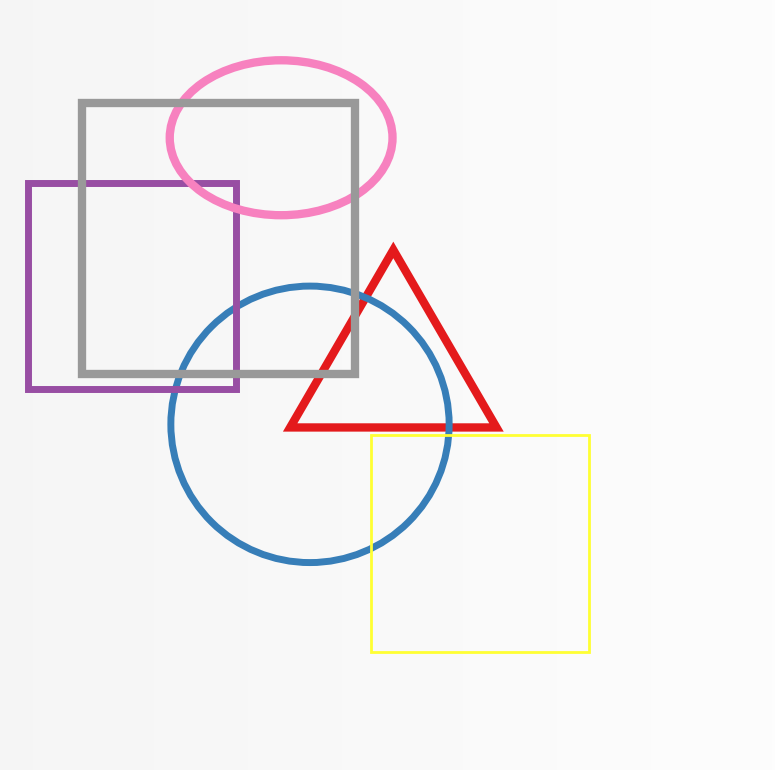[{"shape": "triangle", "thickness": 3, "radius": 0.77, "center": [0.508, 0.522]}, {"shape": "circle", "thickness": 2.5, "radius": 0.9, "center": [0.4, 0.449]}, {"shape": "square", "thickness": 2.5, "radius": 0.67, "center": [0.171, 0.629]}, {"shape": "square", "thickness": 1, "radius": 0.7, "center": [0.619, 0.294]}, {"shape": "oval", "thickness": 3, "radius": 0.72, "center": [0.363, 0.821]}, {"shape": "square", "thickness": 3, "radius": 0.88, "center": [0.282, 0.69]}]